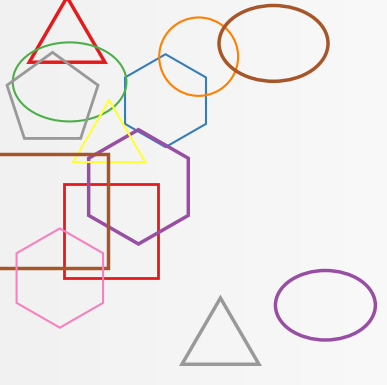[{"shape": "square", "thickness": 2, "radius": 0.61, "center": [0.286, 0.401]}, {"shape": "triangle", "thickness": 2.5, "radius": 0.56, "center": [0.173, 0.895]}, {"shape": "hexagon", "thickness": 1.5, "radius": 0.6, "center": [0.427, 0.739]}, {"shape": "oval", "thickness": 1.5, "radius": 0.73, "center": [0.18, 0.787]}, {"shape": "hexagon", "thickness": 2.5, "radius": 0.74, "center": [0.357, 0.515]}, {"shape": "oval", "thickness": 2.5, "radius": 0.64, "center": [0.84, 0.207]}, {"shape": "circle", "thickness": 1.5, "radius": 0.51, "center": [0.513, 0.853]}, {"shape": "triangle", "thickness": 1.5, "radius": 0.54, "center": [0.282, 0.633]}, {"shape": "oval", "thickness": 2.5, "radius": 0.7, "center": [0.706, 0.887]}, {"shape": "square", "thickness": 2.5, "radius": 0.74, "center": [0.132, 0.452]}, {"shape": "hexagon", "thickness": 1.5, "radius": 0.64, "center": [0.154, 0.278]}, {"shape": "triangle", "thickness": 2.5, "radius": 0.57, "center": [0.569, 0.111]}, {"shape": "pentagon", "thickness": 2, "radius": 0.62, "center": [0.135, 0.74]}]